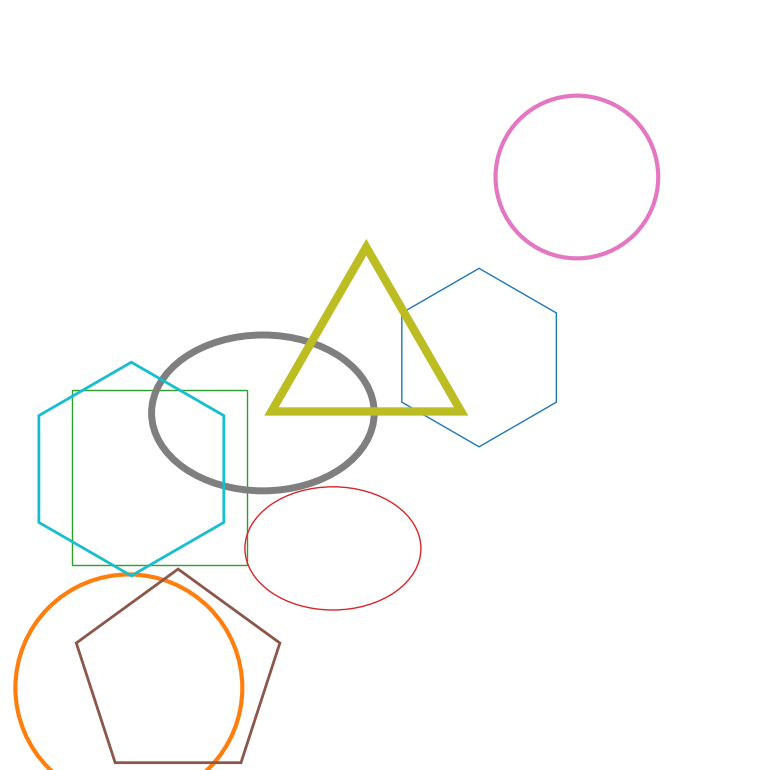[{"shape": "hexagon", "thickness": 0.5, "radius": 0.58, "center": [0.622, 0.536]}, {"shape": "circle", "thickness": 1.5, "radius": 0.74, "center": [0.167, 0.107]}, {"shape": "square", "thickness": 0.5, "radius": 0.57, "center": [0.207, 0.38]}, {"shape": "oval", "thickness": 0.5, "radius": 0.57, "center": [0.432, 0.288]}, {"shape": "pentagon", "thickness": 1, "radius": 0.69, "center": [0.231, 0.122]}, {"shape": "circle", "thickness": 1.5, "radius": 0.53, "center": [0.749, 0.77]}, {"shape": "oval", "thickness": 2.5, "radius": 0.72, "center": [0.341, 0.464]}, {"shape": "triangle", "thickness": 3, "radius": 0.71, "center": [0.476, 0.537]}, {"shape": "hexagon", "thickness": 1, "radius": 0.69, "center": [0.171, 0.391]}]